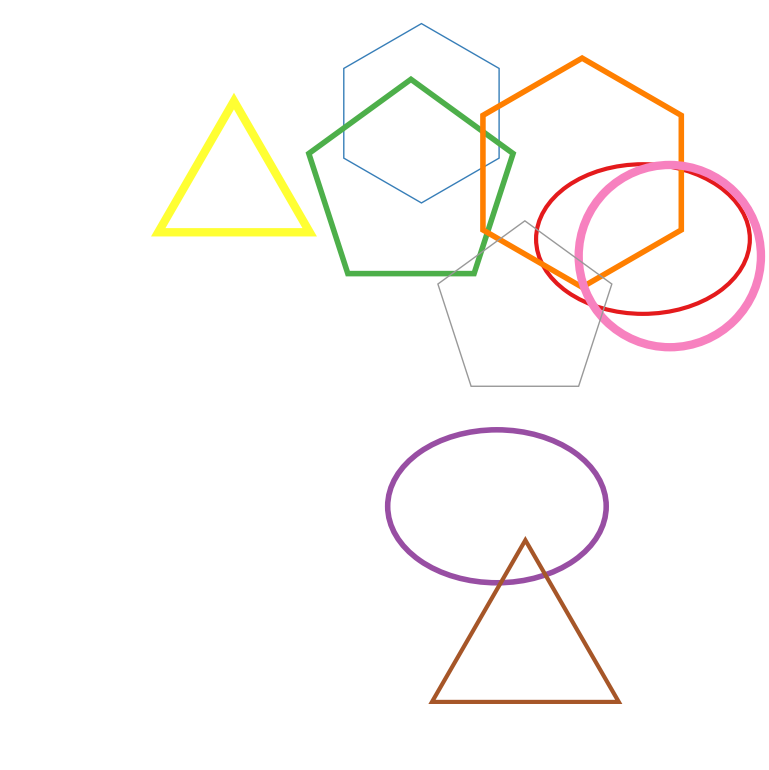[{"shape": "oval", "thickness": 1.5, "radius": 0.69, "center": [0.835, 0.69]}, {"shape": "hexagon", "thickness": 0.5, "radius": 0.58, "center": [0.547, 0.853]}, {"shape": "pentagon", "thickness": 2, "radius": 0.7, "center": [0.534, 0.758]}, {"shape": "oval", "thickness": 2, "radius": 0.71, "center": [0.645, 0.342]}, {"shape": "hexagon", "thickness": 2, "radius": 0.74, "center": [0.756, 0.776]}, {"shape": "triangle", "thickness": 3, "radius": 0.57, "center": [0.304, 0.755]}, {"shape": "triangle", "thickness": 1.5, "radius": 0.7, "center": [0.682, 0.158]}, {"shape": "circle", "thickness": 3, "radius": 0.59, "center": [0.87, 0.667]}, {"shape": "pentagon", "thickness": 0.5, "radius": 0.59, "center": [0.682, 0.594]}]